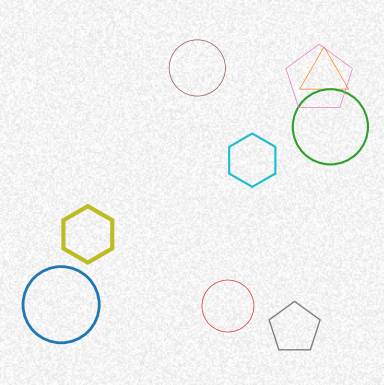[{"shape": "circle", "thickness": 2, "radius": 0.49, "center": [0.159, 0.209]}, {"shape": "triangle", "thickness": 0.5, "radius": 0.37, "center": [0.842, 0.805]}, {"shape": "circle", "thickness": 1.5, "radius": 0.49, "center": [0.858, 0.671]}, {"shape": "circle", "thickness": 0.5, "radius": 0.34, "center": [0.592, 0.205]}, {"shape": "circle", "thickness": 0.5, "radius": 0.37, "center": [0.512, 0.823]}, {"shape": "pentagon", "thickness": 0.5, "radius": 0.45, "center": [0.829, 0.794]}, {"shape": "pentagon", "thickness": 1, "radius": 0.35, "center": [0.765, 0.148]}, {"shape": "hexagon", "thickness": 3, "radius": 0.37, "center": [0.228, 0.391]}, {"shape": "hexagon", "thickness": 1.5, "radius": 0.35, "center": [0.655, 0.584]}]